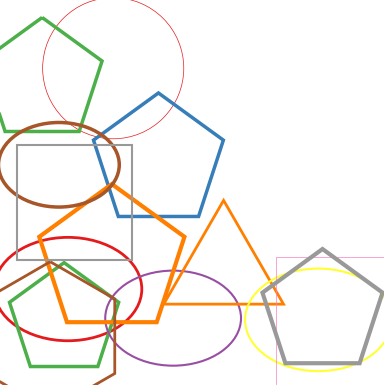[{"shape": "oval", "thickness": 2, "radius": 0.96, "center": [0.176, 0.249]}, {"shape": "circle", "thickness": 0.5, "radius": 0.92, "center": [0.294, 0.823]}, {"shape": "pentagon", "thickness": 2.5, "radius": 0.89, "center": [0.412, 0.581]}, {"shape": "pentagon", "thickness": 2.5, "radius": 0.75, "center": [0.166, 0.169]}, {"shape": "pentagon", "thickness": 2.5, "radius": 0.82, "center": [0.109, 0.791]}, {"shape": "oval", "thickness": 1.5, "radius": 0.88, "center": [0.45, 0.174]}, {"shape": "triangle", "thickness": 2, "radius": 0.9, "center": [0.581, 0.3]}, {"shape": "pentagon", "thickness": 3, "radius": 0.99, "center": [0.291, 0.324]}, {"shape": "oval", "thickness": 1.5, "radius": 0.95, "center": [0.827, 0.169]}, {"shape": "oval", "thickness": 2.5, "radius": 0.78, "center": [0.153, 0.572]}, {"shape": "hexagon", "thickness": 2, "radius": 0.97, "center": [0.13, 0.127]}, {"shape": "square", "thickness": 0.5, "radius": 0.91, "center": [0.898, 0.149]}, {"shape": "pentagon", "thickness": 3, "radius": 0.82, "center": [0.838, 0.189]}, {"shape": "square", "thickness": 1.5, "radius": 0.75, "center": [0.195, 0.475]}]